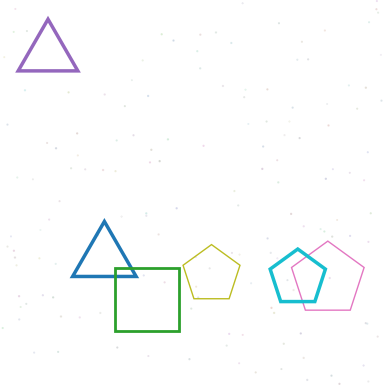[{"shape": "triangle", "thickness": 2.5, "radius": 0.48, "center": [0.271, 0.33]}, {"shape": "square", "thickness": 2, "radius": 0.41, "center": [0.382, 0.221]}, {"shape": "triangle", "thickness": 2.5, "radius": 0.45, "center": [0.125, 0.861]}, {"shape": "pentagon", "thickness": 1, "radius": 0.5, "center": [0.851, 0.275]}, {"shape": "pentagon", "thickness": 1, "radius": 0.39, "center": [0.549, 0.287]}, {"shape": "pentagon", "thickness": 2.5, "radius": 0.38, "center": [0.773, 0.278]}]